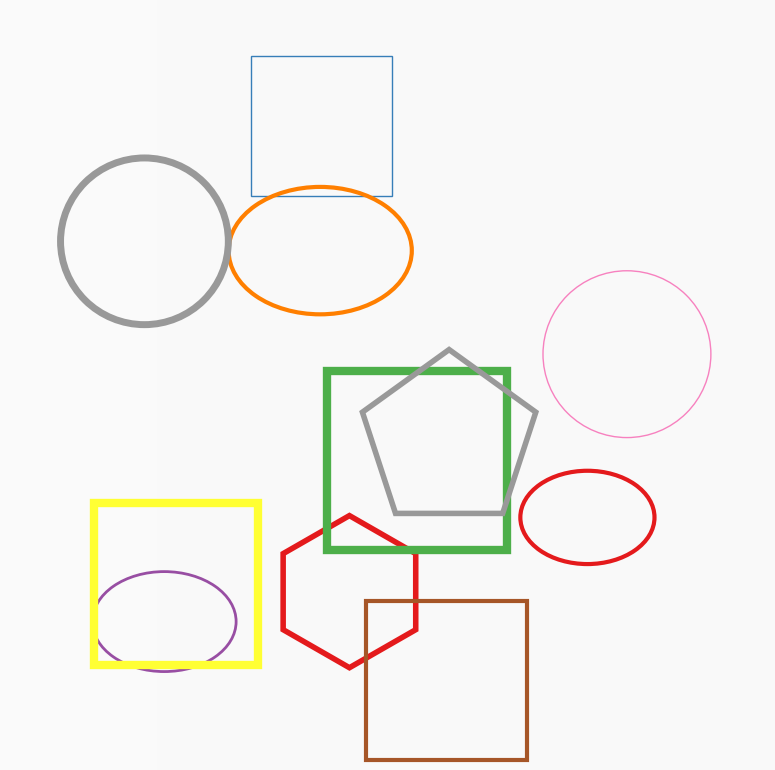[{"shape": "hexagon", "thickness": 2, "radius": 0.49, "center": [0.451, 0.232]}, {"shape": "oval", "thickness": 1.5, "radius": 0.43, "center": [0.758, 0.328]}, {"shape": "square", "thickness": 0.5, "radius": 0.45, "center": [0.415, 0.836]}, {"shape": "square", "thickness": 3, "radius": 0.58, "center": [0.538, 0.402]}, {"shape": "oval", "thickness": 1, "radius": 0.46, "center": [0.212, 0.193]}, {"shape": "oval", "thickness": 1.5, "radius": 0.59, "center": [0.413, 0.675]}, {"shape": "square", "thickness": 3, "radius": 0.53, "center": [0.227, 0.241]}, {"shape": "square", "thickness": 1.5, "radius": 0.52, "center": [0.576, 0.117]}, {"shape": "circle", "thickness": 0.5, "radius": 0.54, "center": [0.809, 0.54]}, {"shape": "pentagon", "thickness": 2, "radius": 0.59, "center": [0.579, 0.428]}, {"shape": "circle", "thickness": 2.5, "radius": 0.54, "center": [0.186, 0.687]}]